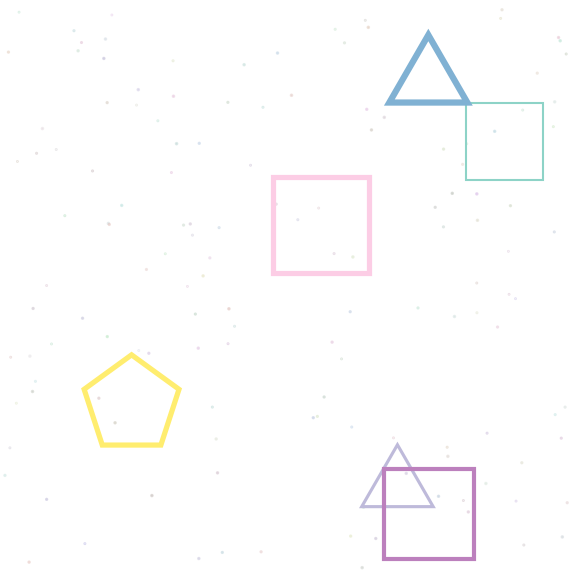[{"shape": "square", "thickness": 1, "radius": 0.34, "center": [0.874, 0.754]}, {"shape": "triangle", "thickness": 1.5, "radius": 0.36, "center": [0.688, 0.158]}, {"shape": "triangle", "thickness": 3, "radius": 0.39, "center": [0.742, 0.861]}, {"shape": "square", "thickness": 2.5, "radius": 0.41, "center": [0.556, 0.609]}, {"shape": "square", "thickness": 2, "radius": 0.39, "center": [0.743, 0.109]}, {"shape": "pentagon", "thickness": 2.5, "radius": 0.43, "center": [0.228, 0.298]}]